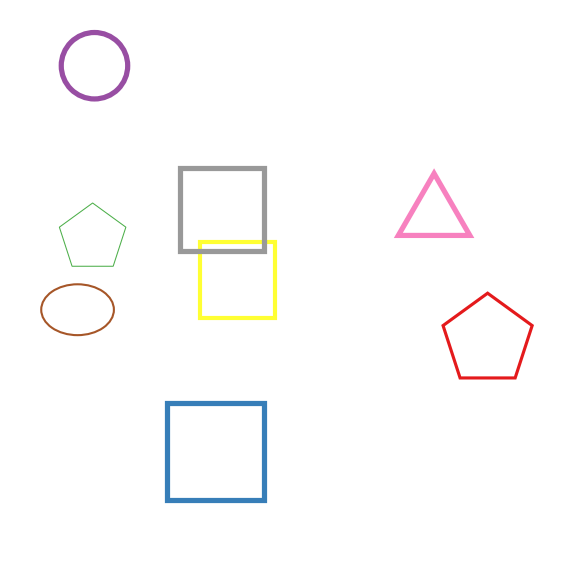[{"shape": "pentagon", "thickness": 1.5, "radius": 0.41, "center": [0.844, 0.41]}, {"shape": "square", "thickness": 2.5, "radius": 0.42, "center": [0.373, 0.218]}, {"shape": "pentagon", "thickness": 0.5, "radius": 0.3, "center": [0.16, 0.587]}, {"shape": "circle", "thickness": 2.5, "radius": 0.29, "center": [0.164, 0.885]}, {"shape": "square", "thickness": 2, "radius": 0.33, "center": [0.412, 0.514]}, {"shape": "oval", "thickness": 1, "radius": 0.31, "center": [0.134, 0.463]}, {"shape": "triangle", "thickness": 2.5, "radius": 0.36, "center": [0.752, 0.627]}, {"shape": "square", "thickness": 2.5, "radius": 0.36, "center": [0.385, 0.636]}]